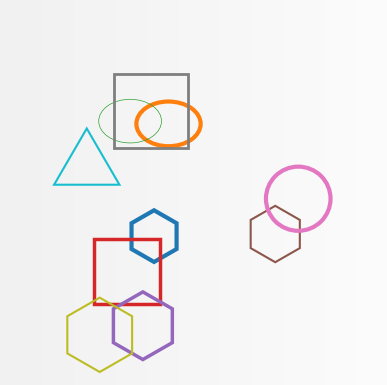[{"shape": "hexagon", "thickness": 3, "radius": 0.34, "center": [0.398, 0.387]}, {"shape": "oval", "thickness": 3, "radius": 0.41, "center": [0.435, 0.678]}, {"shape": "oval", "thickness": 0.5, "radius": 0.4, "center": [0.336, 0.685]}, {"shape": "square", "thickness": 2.5, "radius": 0.42, "center": [0.329, 0.295]}, {"shape": "hexagon", "thickness": 2.5, "radius": 0.44, "center": [0.369, 0.154]}, {"shape": "hexagon", "thickness": 1.5, "radius": 0.37, "center": [0.71, 0.392]}, {"shape": "circle", "thickness": 3, "radius": 0.42, "center": [0.77, 0.484]}, {"shape": "square", "thickness": 2, "radius": 0.48, "center": [0.39, 0.711]}, {"shape": "hexagon", "thickness": 1.5, "radius": 0.48, "center": [0.257, 0.13]}, {"shape": "triangle", "thickness": 1.5, "radius": 0.49, "center": [0.224, 0.569]}]